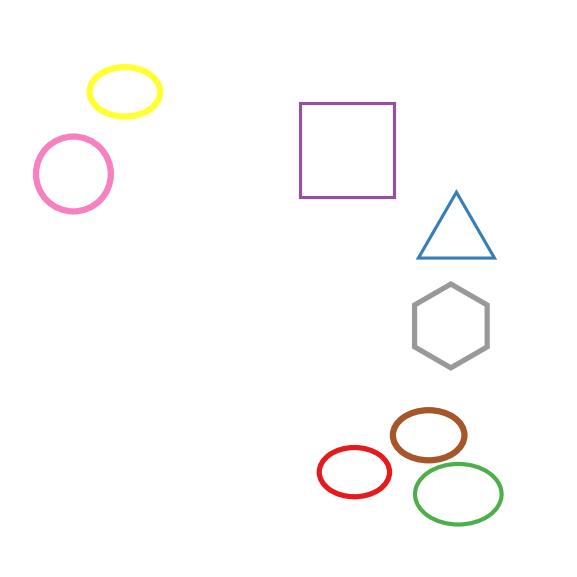[{"shape": "oval", "thickness": 2.5, "radius": 0.3, "center": [0.614, 0.182]}, {"shape": "triangle", "thickness": 1.5, "radius": 0.38, "center": [0.79, 0.59]}, {"shape": "oval", "thickness": 2, "radius": 0.37, "center": [0.794, 0.143]}, {"shape": "square", "thickness": 1.5, "radius": 0.41, "center": [0.601, 0.739]}, {"shape": "oval", "thickness": 3, "radius": 0.31, "center": [0.216, 0.84]}, {"shape": "oval", "thickness": 3, "radius": 0.31, "center": [0.742, 0.245]}, {"shape": "circle", "thickness": 3, "radius": 0.32, "center": [0.127, 0.698]}, {"shape": "hexagon", "thickness": 2.5, "radius": 0.36, "center": [0.781, 0.435]}]